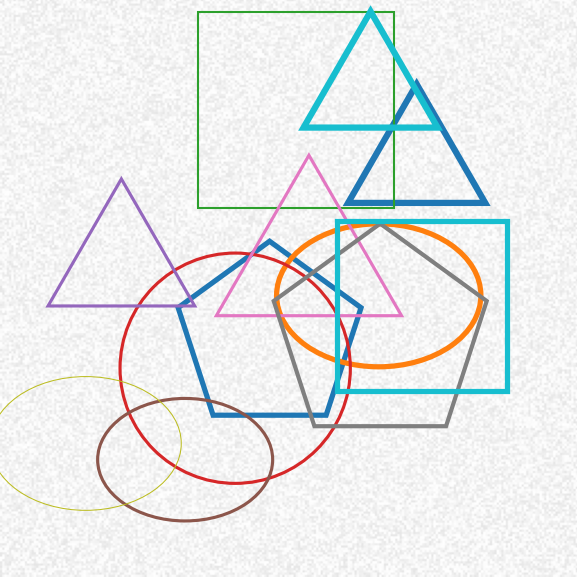[{"shape": "triangle", "thickness": 3, "radius": 0.69, "center": [0.722, 0.716]}, {"shape": "pentagon", "thickness": 2.5, "radius": 0.83, "center": [0.467, 0.415]}, {"shape": "oval", "thickness": 2.5, "radius": 0.88, "center": [0.656, 0.488]}, {"shape": "square", "thickness": 1, "radius": 0.85, "center": [0.512, 0.809]}, {"shape": "circle", "thickness": 1.5, "radius": 1.0, "center": [0.407, 0.362]}, {"shape": "triangle", "thickness": 1.5, "radius": 0.73, "center": [0.21, 0.543]}, {"shape": "oval", "thickness": 1.5, "radius": 0.76, "center": [0.321, 0.203]}, {"shape": "triangle", "thickness": 1.5, "radius": 0.93, "center": [0.535, 0.545]}, {"shape": "pentagon", "thickness": 2, "radius": 0.97, "center": [0.658, 0.418]}, {"shape": "oval", "thickness": 0.5, "radius": 0.83, "center": [0.148, 0.231]}, {"shape": "square", "thickness": 2.5, "radius": 0.74, "center": [0.731, 0.469]}, {"shape": "triangle", "thickness": 3, "radius": 0.67, "center": [0.642, 0.845]}]